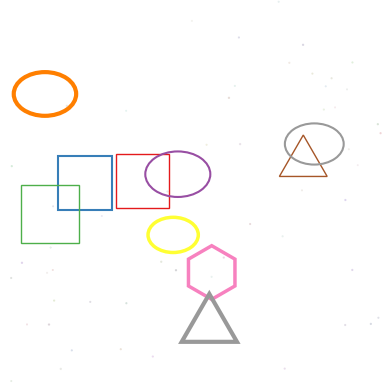[{"shape": "square", "thickness": 1, "radius": 0.35, "center": [0.37, 0.53]}, {"shape": "square", "thickness": 1.5, "radius": 0.35, "center": [0.221, 0.524]}, {"shape": "square", "thickness": 1, "radius": 0.38, "center": [0.129, 0.444]}, {"shape": "oval", "thickness": 1.5, "radius": 0.42, "center": [0.462, 0.548]}, {"shape": "oval", "thickness": 3, "radius": 0.41, "center": [0.117, 0.756]}, {"shape": "oval", "thickness": 2.5, "radius": 0.33, "center": [0.45, 0.39]}, {"shape": "triangle", "thickness": 1, "radius": 0.36, "center": [0.788, 0.578]}, {"shape": "hexagon", "thickness": 2.5, "radius": 0.35, "center": [0.55, 0.292]}, {"shape": "oval", "thickness": 1.5, "radius": 0.38, "center": [0.816, 0.626]}, {"shape": "triangle", "thickness": 3, "radius": 0.41, "center": [0.544, 0.154]}]